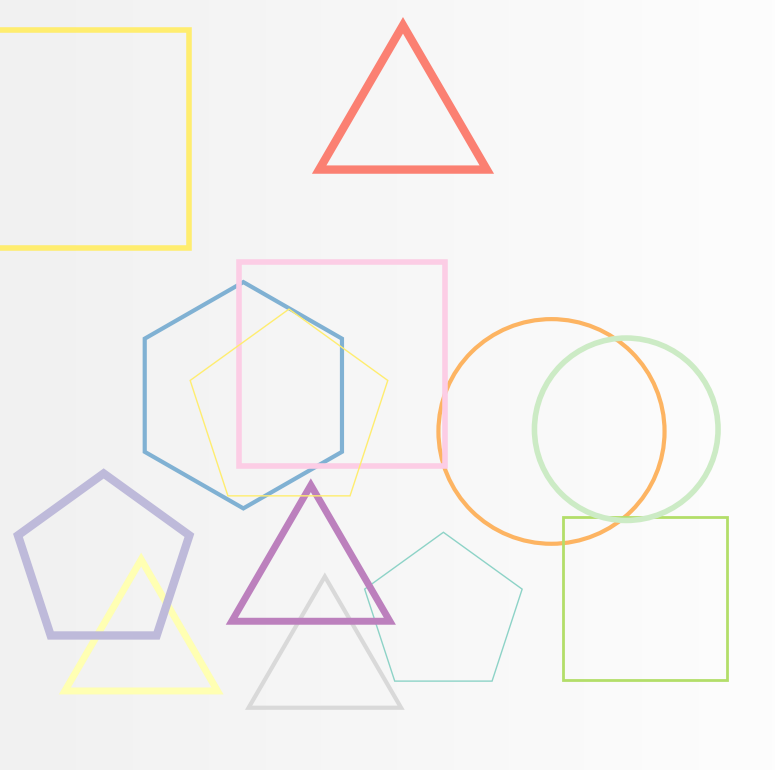[{"shape": "pentagon", "thickness": 0.5, "radius": 0.53, "center": [0.572, 0.202]}, {"shape": "triangle", "thickness": 2.5, "radius": 0.57, "center": [0.182, 0.16]}, {"shape": "pentagon", "thickness": 3, "radius": 0.58, "center": [0.134, 0.269]}, {"shape": "triangle", "thickness": 3, "radius": 0.62, "center": [0.52, 0.842]}, {"shape": "hexagon", "thickness": 1.5, "radius": 0.73, "center": [0.314, 0.487]}, {"shape": "circle", "thickness": 1.5, "radius": 0.73, "center": [0.712, 0.44]}, {"shape": "square", "thickness": 1, "radius": 0.53, "center": [0.832, 0.222]}, {"shape": "square", "thickness": 2, "radius": 0.66, "center": [0.441, 0.527]}, {"shape": "triangle", "thickness": 1.5, "radius": 0.57, "center": [0.419, 0.138]}, {"shape": "triangle", "thickness": 2.5, "radius": 0.59, "center": [0.401, 0.252]}, {"shape": "circle", "thickness": 2, "radius": 0.59, "center": [0.808, 0.443]}, {"shape": "pentagon", "thickness": 0.5, "radius": 0.67, "center": [0.373, 0.464]}, {"shape": "square", "thickness": 2, "radius": 0.71, "center": [0.102, 0.82]}]